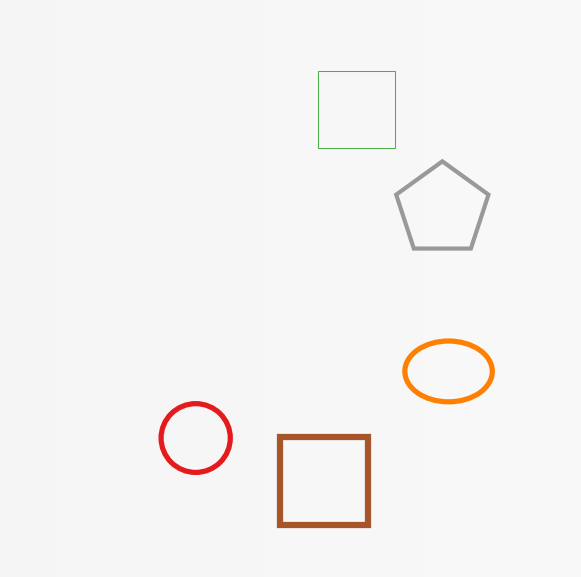[{"shape": "circle", "thickness": 2.5, "radius": 0.3, "center": [0.337, 0.241]}, {"shape": "square", "thickness": 0.5, "radius": 0.33, "center": [0.613, 0.81]}, {"shape": "oval", "thickness": 2.5, "radius": 0.38, "center": [0.772, 0.356]}, {"shape": "square", "thickness": 3, "radius": 0.38, "center": [0.558, 0.167]}, {"shape": "pentagon", "thickness": 2, "radius": 0.42, "center": [0.761, 0.636]}]